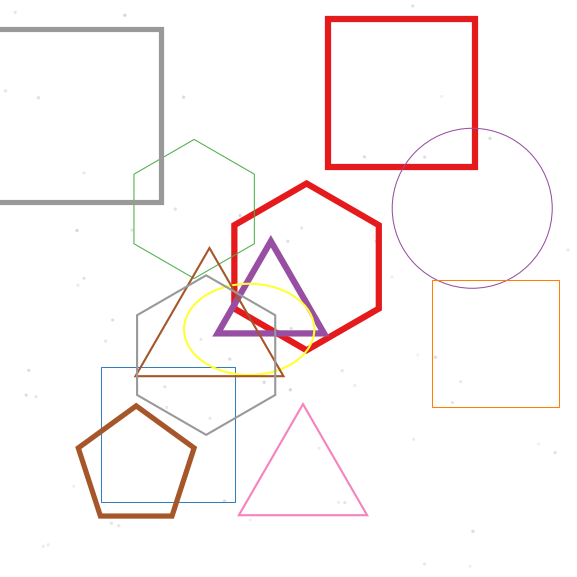[{"shape": "hexagon", "thickness": 3, "radius": 0.72, "center": [0.531, 0.537]}, {"shape": "square", "thickness": 3, "radius": 0.64, "center": [0.695, 0.838]}, {"shape": "square", "thickness": 0.5, "radius": 0.58, "center": [0.291, 0.247]}, {"shape": "hexagon", "thickness": 0.5, "radius": 0.6, "center": [0.336, 0.637]}, {"shape": "triangle", "thickness": 3, "radius": 0.53, "center": [0.469, 0.475]}, {"shape": "circle", "thickness": 0.5, "radius": 0.69, "center": [0.818, 0.638]}, {"shape": "square", "thickness": 0.5, "radius": 0.55, "center": [0.858, 0.404]}, {"shape": "oval", "thickness": 1, "radius": 0.56, "center": [0.431, 0.429]}, {"shape": "triangle", "thickness": 1, "radius": 0.74, "center": [0.363, 0.422]}, {"shape": "pentagon", "thickness": 2.5, "radius": 0.53, "center": [0.236, 0.191]}, {"shape": "triangle", "thickness": 1, "radius": 0.64, "center": [0.525, 0.171]}, {"shape": "square", "thickness": 2.5, "radius": 0.75, "center": [0.129, 0.799]}, {"shape": "hexagon", "thickness": 1, "radius": 0.69, "center": [0.357, 0.384]}]